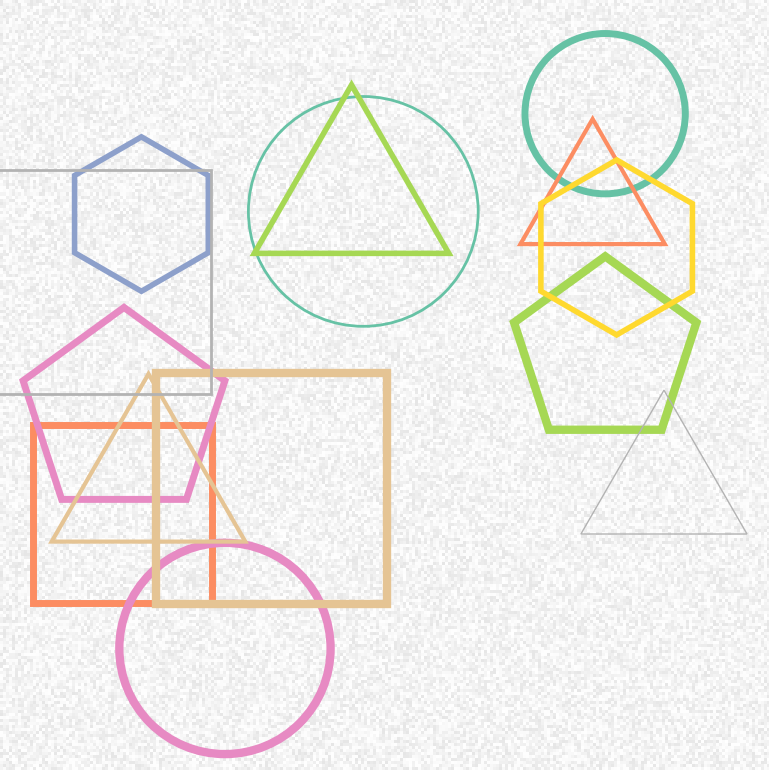[{"shape": "circle", "thickness": 1, "radius": 0.75, "center": [0.472, 0.725]}, {"shape": "circle", "thickness": 2.5, "radius": 0.52, "center": [0.786, 0.852]}, {"shape": "triangle", "thickness": 1.5, "radius": 0.54, "center": [0.77, 0.737]}, {"shape": "square", "thickness": 2.5, "radius": 0.58, "center": [0.159, 0.332]}, {"shape": "hexagon", "thickness": 2, "radius": 0.5, "center": [0.184, 0.722]}, {"shape": "pentagon", "thickness": 2.5, "radius": 0.69, "center": [0.161, 0.463]}, {"shape": "circle", "thickness": 3, "radius": 0.69, "center": [0.292, 0.158]}, {"shape": "pentagon", "thickness": 3, "radius": 0.62, "center": [0.786, 0.543]}, {"shape": "triangle", "thickness": 2, "radius": 0.73, "center": [0.457, 0.744]}, {"shape": "hexagon", "thickness": 2, "radius": 0.57, "center": [0.801, 0.679]}, {"shape": "square", "thickness": 3, "radius": 0.75, "center": [0.353, 0.365]}, {"shape": "triangle", "thickness": 1.5, "radius": 0.73, "center": [0.193, 0.369]}, {"shape": "triangle", "thickness": 0.5, "radius": 0.62, "center": [0.862, 0.369]}, {"shape": "square", "thickness": 1, "radius": 0.73, "center": [0.129, 0.634]}]